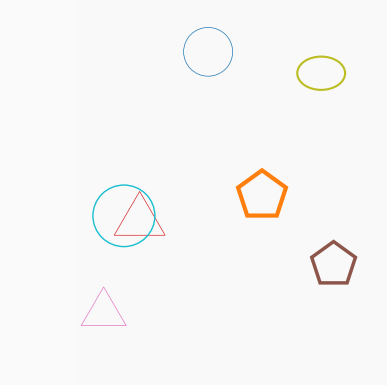[{"shape": "circle", "thickness": 0.5, "radius": 0.32, "center": [0.537, 0.865]}, {"shape": "pentagon", "thickness": 3, "radius": 0.32, "center": [0.676, 0.493]}, {"shape": "triangle", "thickness": 0.5, "radius": 0.38, "center": [0.36, 0.427]}, {"shape": "pentagon", "thickness": 2.5, "radius": 0.3, "center": [0.861, 0.313]}, {"shape": "triangle", "thickness": 0.5, "radius": 0.34, "center": [0.268, 0.188]}, {"shape": "oval", "thickness": 1.5, "radius": 0.31, "center": [0.829, 0.81]}, {"shape": "circle", "thickness": 1, "radius": 0.4, "center": [0.32, 0.439]}]